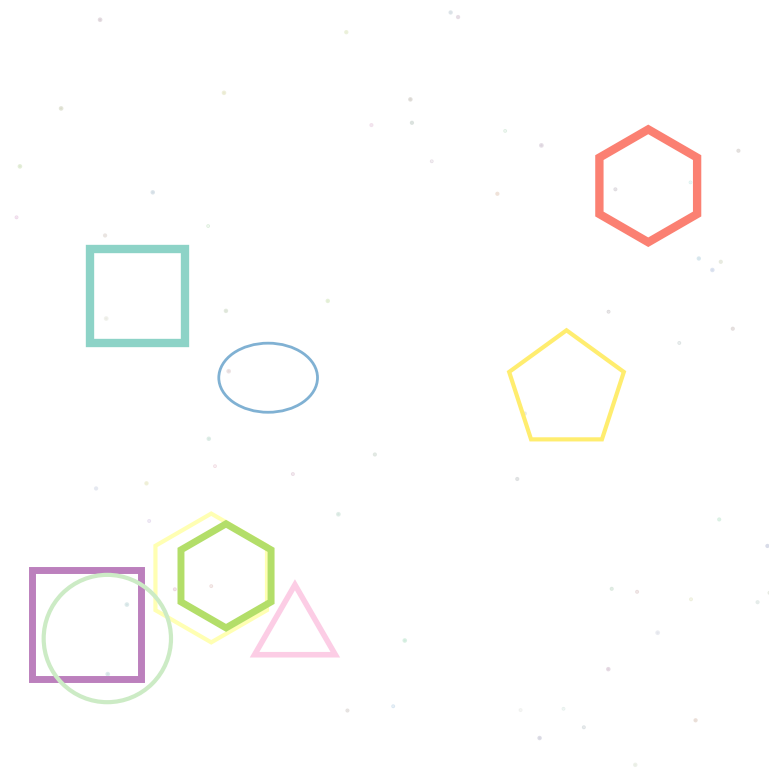[{"shape": "square", "thickness": 3, "radius": 0.31, "center": [0.179, 0.615]}, {"shape": "hexagon", "thickness": 1.5, "radius": 0.42, "center": [0.274, 0.249]}, {"shape": "hexagon", "thickness": 3, "radius": 0.37, "center": [0.842, 0.759]}, {"shape": "oval", "thickness": 1, "radius": 0.32, "center": [0.348, 0.509]}, {"shape": "hexagon", "thickness": 2.5, "radius": 0.34, "center": [0.294, 0.252]}, {"shape": "triangle", "thickness": 2, "radius": 0.3, "center": [0.383, 0.18]}, {"shape": "square", "thickness": 2.5, "radius": 0.35, "center": [0.113, 0.189]}, {"shape": "circle", "thickness": 1.5, "radius": 0.41, "center": [0.139, 0.171]}, {"shape": "pentagon", "thickness": 1.5, "radius": 0.39, "center": [0.736, 0.493]}]